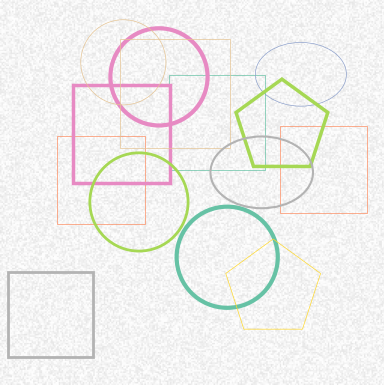[{"shape": "circle", "thickness": 3, "radius": 0.66, "center": [0.59, 0.332]}, {"shape": "square", "thickness": 0.5, "radius": 0.62, "center": [0.563, 0.682]}, {"shape": "square", "thickness": 0.5, "radius": 0.57, "center": [0.84, 0.561]}, {"shape": "square", "thickness": 0.5, "radius": 0.57, "center": [0.263, 0.533]}, {"shape": "oval", "thickness": 0.5, "radius": 0.59, "center": [0.781, 0.807]}, {"shape": "square", "thickness": 2.5, "radius": 0.63, "center": [0.316, 0.652]}, {"shape": "circle", "thickness": 3, "radius": 0.63, "center": [0.413, 0.8]}, {"shape": "pentagon", "thickness": 2.5, "radius": 0.63, "center": [0.732, 0.669]}, {"shape": "circle", "thickness": 2, "radius": 0.64, "center": [0.361, 0.475]}, {"shape": "pentagon", "thickness": 0.5, "radius": 0.65, "center": [0.71, 0.25]}, {"shape": "circle", "thickness": 0.5, "radius": 0.55, "center": [0.32, 0.838]}, {"shape": "square", "thickness": 0.5, "radius": 0.71, "center": [0.455, 0.757]}, {"shape": "square", "thickness": 2, "radius": 0.56, "center": [0.132, 0.182]}, {"shape": "oval", "thickness": 1.5, "radius": 0.67, "center": [0.68, 0.552]}]